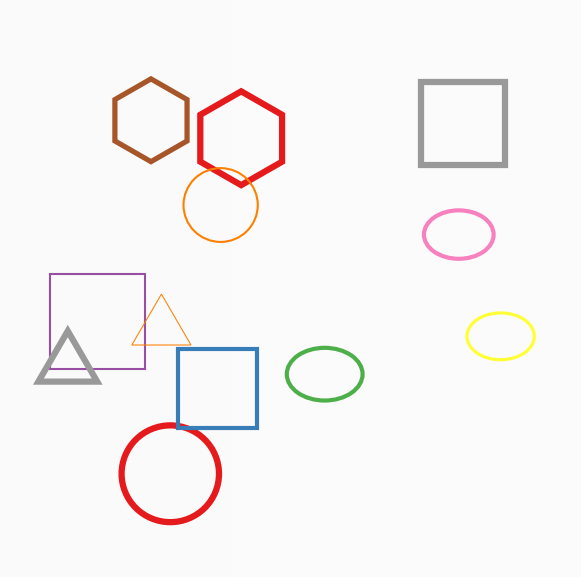[{"shape": "hexagon", "thickness": 3, "radius": 0.41, "center": [0.415, 0.76]}, {"shape": "circle", "thickness": 3, "radius": 0.42, "center": [0.293, 0.179]}, {"shape": "square", "thickness": 2, "radius": 0.34, "center": [0.374, 0.326]}, {"shape": "oval", "thickness": 2, "radius": 0.33, "center": [0.559, 0.351]}, {"shape": "square", "thickness": 1, "radius": 0.41, "center": [0.168, 0.442]}, {"shape": "triangle", "thickness": 0.5, "radius": 0.29, "center": [0.278, 0.431]}, {"shape": "circle", "thickness": 1, "radius": 0.32, "center": [0.38, 0.644]}, {"shape": "oval", "thickness": 1.5, "radius": 0.29, "center": [0.861, 0.417]}, {"shape": "hexagon", "thickness": 2.5, "radius": 0.36, "center": [0.26, 0.791]}, {"shape": "oval", "thickness": 2, "radius": 0.3, "center": [0.789, 0.593]}, {"shape": "square", "thickness": 3, "radius": 0.36, "center": [0.797, 0.785]}, {"shape": "triangle", "thickness": 3, "radius": 0.29, "center": [0.117, 0.368]}]